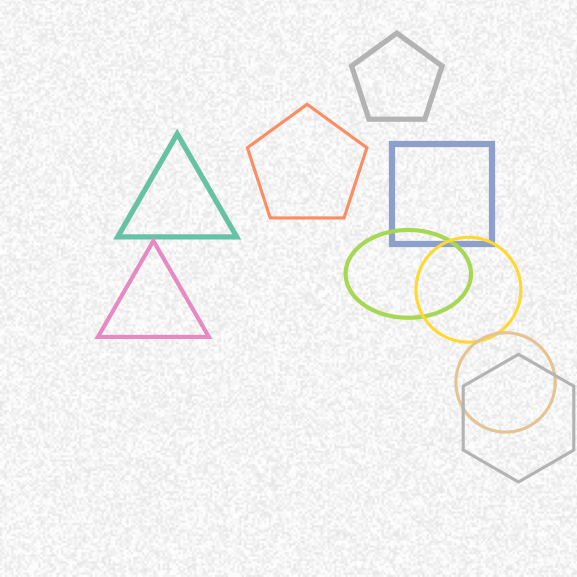[{"shape": "triangle", "thickness": 2.5, "radius": 0.6, "center": [0.307, 0.648]}, {"shape": "pentagon", "thickness": 1.5, "radius": 0.54, "center": [0.532, 0.71]}, {"shape": "square", "thickness": 3, "radius": 0.43, "center": [0.765, 0.663]}, {"shape": "triangle", "thickness": 2, "radius": 0.55, "center": [0.266, 0.471]}, {"shape": "oval", "thickness": 2, "radius": 0.54, "center": [0.707, 0.525]}, {"shape": "circle", "thickness": 1.5, "radius": 0.45, "center": [0.811, 0.497]}, {"shape": "circle", "thickness": 1.5, "radius": 0.43, "center": [0.875, 0.337]}, {"shape": "hexagon", "thickness": 1.5, "radius": 0.55, "center": [0.898, 0.275]}, {"shape": "pentagon", "thickness": 2.5, "radius": 0.41, "center": [0.687, 0.859]}]